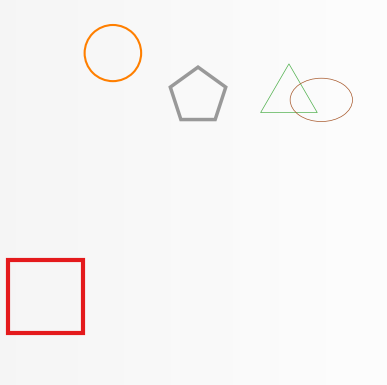[{"shape": "square", "thickness": 3, "radius": 0.48, "center": [0.118, 0.23]}, {"shape": "triangle", "thickness": 0.5, "radius": 0.42, "center": [0.746, 0.75]}, {"shape": "circle", "thickness": 1.5, "radius": 0.36, "center": [0.291, 0.862]}, {"shape": "oval", "thickness": 0.5, "radius": 0.4, "center": [0.829, 0.741]}, {"shape": "pentagon", "thickness": 2.5, "radius": 0.38, "center": [0.511, 0.75]}]